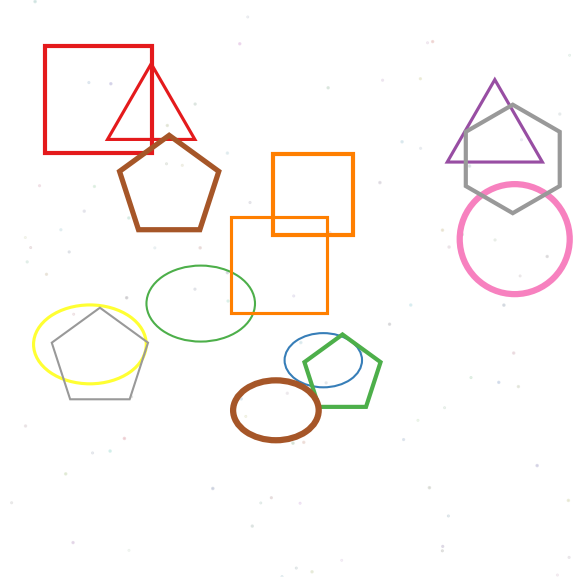[{"shape": "triangle", "thickness": 1.5, "radius": 0.44, "center": [0.262, 0.801]}, {"shape": "square", "thickness": 2, "radius": 0.46, "center": [0.171, 0.827]}, {"shape": "oval", "thickness": 1, "radius": 0.34, "center": [0.56, 0.375]}, {"shape": "pentagon", "thickness": 2, "radius": 0.35, "center": [0.593, 0.351]}, {"shape": "oval", "thickness": 1, "radius": 0.47, "center": [0.348, 0.473]}, {"shape": "triangle", "thickness": 1.5, "radius": 0.48, "center": [0.857, 0.766]}, {"shape": "square", "thickness": 1.5, "radius": 0.42, "center": [0.483, 0.54]}, {"shape": "square", "thickness": 2, "radius": 0.35, "center": [0.542, 0.662]}, {"shape": "oval", "thickness": 1.5, "radius": 0.49, "center": [0.156, 0.403]}, {"shape": "pentagon", "thickness": 2.5, "radius": 0.45, "center": [0.293, 0.674]}, {"shape": "oval", "thickness": 3, "radius": 0.37, "center": [0.478, 0.289]}, {"shape": "circle", "thickness": 3, "radius": 0.48, "center": [0.891, 0.585]}, {"shape": "hexagon", "thickness": 2, "radius": 0.47, "center": [0.888, 0.724]}, {"shape": "pentagon", "thickness": 1, "radius": 0.44, "center": [0.173, 0.379]}]